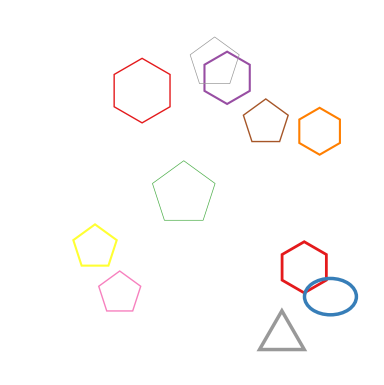[{"shape": "hexagon", "thickness": 1, "radius": 0.42, "center": [0.369, 0.765]}, {"shape": "hexagon", "thickness": 2, "radius": 0.33, "center": [0.79, 0.306]}, {"shape": "oval", "thickness": 2.5, "radius": 0.34, "center": [0.858, 0.23]}, {"shape": "pentagon", "thickness": 0.5, "radius": 0.43, "center": [0.477, 0.497]}, {"shape": "hexagon", "thickness": 1.5, "radius": 0.34, "center": [0.59, 0.798]}, {"shape": "hexagon", "thickness": 1.5, "radius": 0.3, "center": [0.83, 0.659]}, {"shape": "pentagon", "thickness": 1.5, "radius": 0.3, "center": [0.247, 0.358]}, {"shape": "pentagon", "thickness": 1, "radius": 0.31, "center": [0.69, 0.682]}, {"shape": "pentagon", "thickness": 1, "radius": 0.29, "center": [0.311, 0.239]}, {"shape": "triangle", "thickness": 2.5, "radius": 0.34, "center": [0.732, 0.126]}, {"shape": "pentagon", "thickness": 0.5, "radius": 0.33, "center": [0.558, 0.837]}]